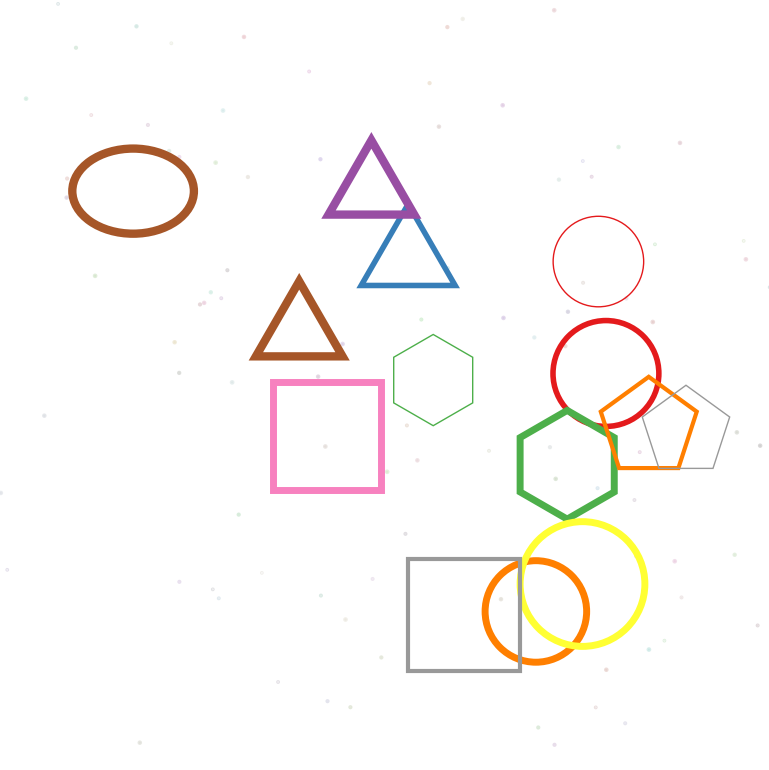[{"shape": "circle", "thickness": 2, "radius": 0.34, "center": [0.787, 0.515]}, {"shape": "circle", "thickness": 0.5, "radius": 0.29, "center": [0.777, 0.66]}, {"shape": "triangle", "thickness": 2, "radius": 0.35, "center": [0.53, 0.664]}, {"shape": "hexagon", "thickness": 0.5, "radius": 0.3, "center": [0.563, 0.506]}, {"shape": "hexagon", "thickness": 2.5, "radius": 0.35, "center": [0.737, 0.396]}, {"shape": "triangle", "thickness": 3, "radius": 0.32, "center": [0.482, 0.753]}, {"shape": "circle", "thickness": 2.5, "radius": 0.33, "center": [0.696, 0.206]}, {"shape": "pentagon", "thickness": 1.5, "radius": 0.33, "center": [0.843, 0.445]}, {"shape": "circle", "thickness": 2.5, "radius": 0.4, "center": [0.756, 0.242]}, {"shape": "oval", "thickness": 3, "radius": 0.39, "center": [0.173, 0.752]}, {"shape": "triangle", "thickness": 3, "radius": 0.32, "center": [0.389, 0.57]}, {"shape": "square", "thickness": 2.5, "radius": 0.35, "center": [0.424, 0.434]}, {"shape": "square", "thickness": 1.5, "radius": 0.36, "center": [0.602, 0.201]}, {"shape": "pentagon", "thickness": 0.5, "radius": 0.3, "center": [0.891, 0.44]}]